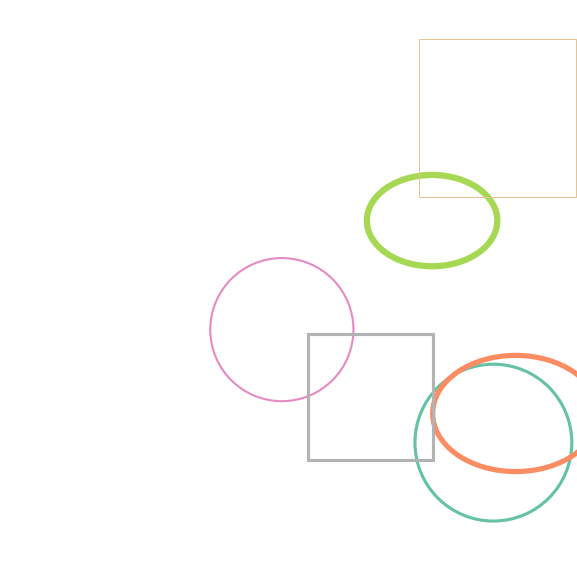[{"shape": "circle", "thickness": 1.5, "radius": 0.68, "center": [0.854, 0.233]}, {"shape": "oval", "thickness": 2.5, "radius": 0.72, "center": [0.893, 0.283]}, {"shape": "circle", "thickness": 1, "radius": 0.62, "center": [0.488, 0.428]}, {"shape": "oval", "thickness": 3, "radius": 0.56, "center": [0.748, 0.617]}, {"shape": "square", "thickness": 0.5, "radius": 0.68, "center": [0.862, 0.795]}, {"shape": "square", "thickness": 1.5, "radius": 0.54, "center": [0.642, 0.312]}]